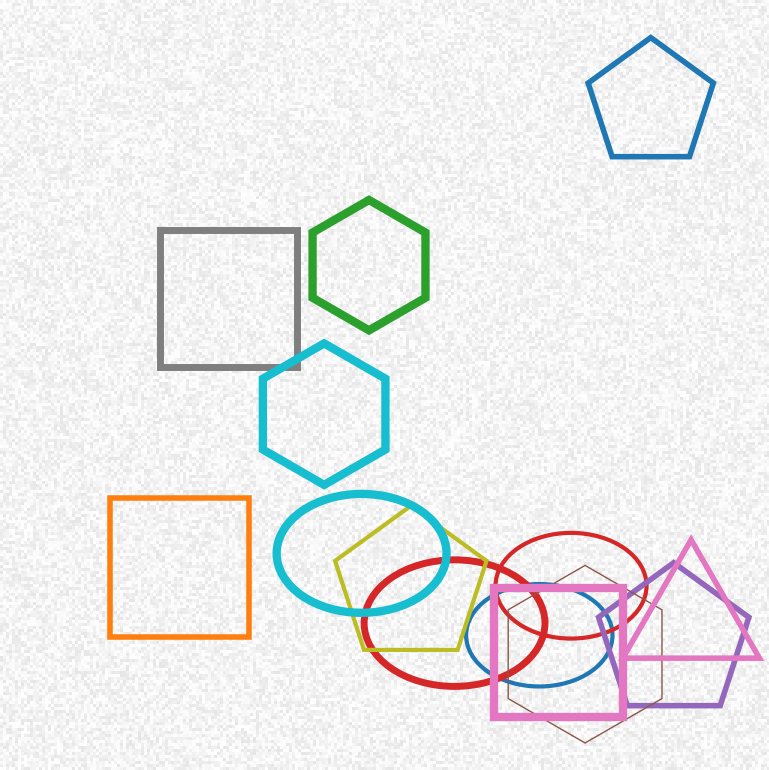[{"shape": "pentagon", "thickness": 2, "radius": 0.43, "center": [0.845, 0.866]}, {"shape": "oval", "thickness": 1.5, "radius": 0.48, "center": [0.7, 0.175]}, {"shape": "square", "thickness": 2, "radius": 0.45, "center": [0.233, 0.263]}, {"shape": "hexagon", "thickness": 3, "radius": 0.42, "center": [0.479, 0.656]}, {"shape": "oval", "thickness": 2.5, "radius": 0.59, "center": [0.59, 0.191]}, {"shape": "oval", "thickness": 1.5, "radius": 0.49, "center": [0.742, 0.239]}, {"shape": "pentagon", "thickness": 2, "radius": 0.51, "center": [0.875, 0.167]}, {"shape": "hexagon", "thickness": 0.5, "radius": 0.58, "center": [0.76, 0.15]}, {"shape": "triangle", "thickness": 2, "radius": 0.51, "center": [0.898, 0.196]}, {"shape": "square", "thickness": 3, "radius": 0.42, "center": [0.726, 0.153]}, {"shape": "square", "thickness": 2.5, "radius": 0.45, "center": [0.297, 0.612]}, {"shape": "pentagon", "thickness": 1.5, "radius": 0.52, "center": [0.534, 0.24]}, {"shape": "hexagon", "thickness": 3, "radius": 0.46, "center": [0.421, 0.462]}, {"shape": "oval", "thickness": 3, "radius": 0.55, "center": [0.47, 0.281]}]